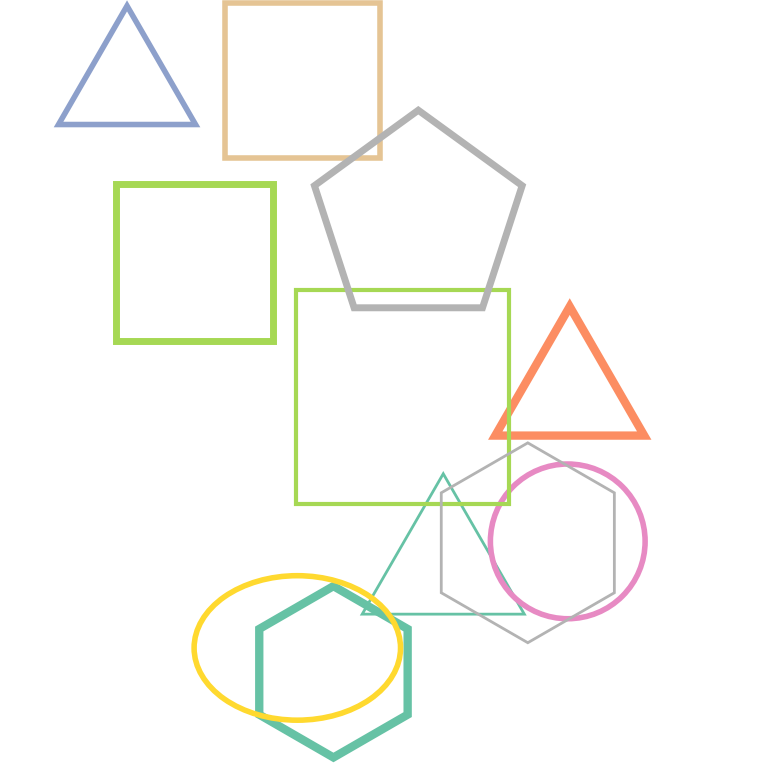[{"shape": "hexagon", "thickness": 3, "radius": 0.56, "center": [0.433, 0.128]}, {"shape": "triangle", "thickness": 1, "radius": 0.61, "center": [0.576, 0.263]}, {"shape": "triangle", "thickness": 3, "radius": 0.56, "center": [0.74, 0.49]}, {"shape": "triangle", "thickness": 2, "radius": 0.51, "center": [0.165, 0.89]}, {"shape": "circle", "thickness": 2, "radius": 0.5, "center": [0.737, 0.297]}, {"shape": "square", "thickness": 2.5, "radius": 0.51, "center": [0.252, 0.66]}, {"shape": "square", "thickness": 1.5, "radius": 0.69, "center": [0.523, 0.484]}, {"shape": "oval", "thickness": 2, "radius": 0.67, "center": [0.386, 0.159]}, {"shape": "square", "thickness": 2, "radius": 0.5, "center": [0.393, 0.895]}, {"shape": "hexagon", "thickness": 1, "radius": 0.65, "center": [0.685, 0.295]}, {"shape": "pentagon", "thickness": 2.5, "radius": 0.71, "center": [0.543, 0.715]}]